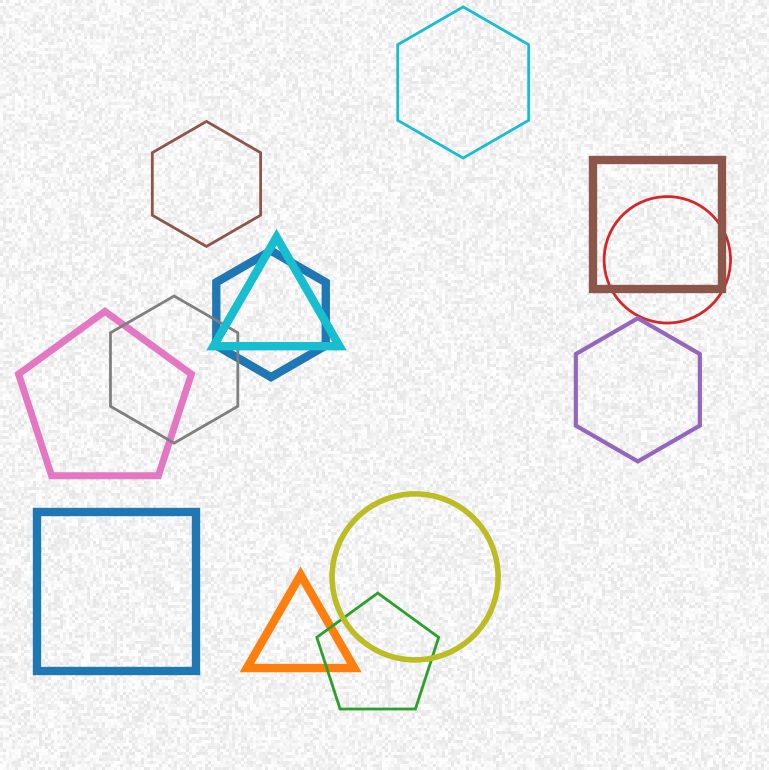[{"shape": "square", "thickness": 3, "radius": 0.51, "center": [0.152, 0.232]}, {"shape": "hexagon", "thickness": 3, "radius": 0.41, "center": [0.352, 0.592]}, {"shape": "triangle", "thickness": 3, "radius": 0.4, "center": [0.39, 0.173]}, {"shape": "pentagon", "thickness": 1, "radius": 0.42, "center": [0.491, 0.147]}, {"shape": "circle", "thickness": 1, "radius": 0.41, "center": [0.867, 0.663]}, {"shape": "hexagon", "thickness": 1.5, "radius": 0.46, "center": [0.828, 0.494]}, {"shape": "hexagon", "thickness": 1, "radius": 0.41, "center": [0.268, 0.761]}, {"shape": "square", "thickness": 3, "radius": 0.42, "center": [0.854, 0.709]}, {"shape": "pentagon", "thickness": 2.5, "radius": 0.59, "center": [0.136, 0.478]}, {"shape": "hexagon", "thickness": 1, "radius": 0.48, "center": [0.226, 0.52]}, {"shape": "circle", "thickness": 2, "radius": 0.54, "center": [0.539, 0.251]}, {"shape": "hexagon", "thickness": 1, "radius": 0.49, "center": [0.602, 0.893]}, {"shape": "triangle", "thickness": 3, "radius": 0.47, "center": [0.359, 0.598]}]